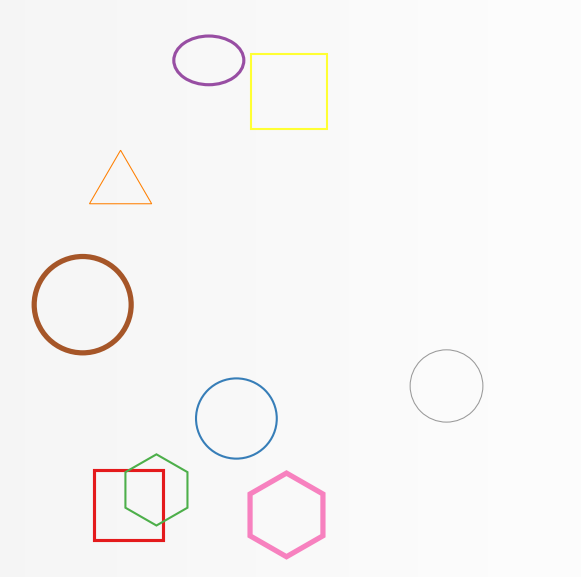[{"shape": "square", "thickness": 1.5, "radius": 0.3, "center": [0.221, 0.125]}, {"shape": "circle", "thickness": 1, "radius": 0.35, "center": [0.407, 0.274]}, {"shape": "hexagon", "thickness": 1, "radius": 0.31, "center": [0.269, 0.151]}, {"shape": "oval", "thickness": 1.5, "radius": 0.3, "center": [0.359, 0.895]}, {"shape": "triangle", "thickness": 0.5, "radius": 0.31, "center": [0.207, 0.677]}, {"shape": "square", "thickness": 1, "radius": 0.33, "center": [0.497, 0.841]}, {"shape": "circle", "thickness": 2.5, "radius": 0.42, "center": [0.142, 0.472]}, {"shape": "hexagon", "thickness": 2.5, "radius": 0.36, "center": [0.493, 0.108]}, {"shape": "circle", "thickness": 0.5, "radius": 0.31, "center": [0.768, 0.331]}]